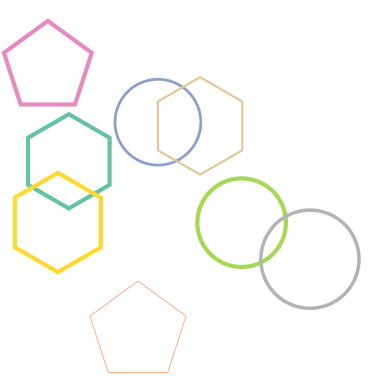[{"shape": "hexagon", "thickness": 3, "radius": 0.61, "center": [0.179, 0.581]}, {"shape": "pentagon", "thickness": 0.5, "radius": 0.66, "center": [0.358, 0.139]}, {"shape": "circle", "thickness": 2, "radius": 0.56, "center": [0.41, 0.683]}, {"shape": "pentagon", "thickness": 3, "radius": 0.6, "center": [0.124, 0.826]}, {"shape": "circle", "thickness": 3, "radius": 0.58, "center": [0.628, 0.422]}, {"shape": "hexagon", "thickness": 3, "radius": 0.64, "center": [0.15, 0.422]}, {"shape": "hexagon", "thickness": 1.5, "radius": 0.63, "center": [0.52, 0.673]}, {"shape": "circle", "thickness": 2.5, "radius": 0.64, "center": [0.805, 0.327]}]